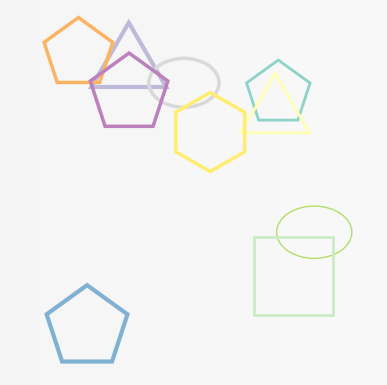[{"shape": "pentagon", "thickness": 2, "radius": 0.43, "center": [0.718, 0.758]}, {"shape": "triangle", "thickness": 2, "radius": 0.51, "center": [0.71, 0.706]}, {"shape": "triangle", "thickness": 3, "radius": 0.56, "center": [0.332, 0.83]}, {"shape": "pentagon", "thickness": 3, "radius": 0.55, "center": [0.225, 0.15]}, {"shape": "pentagon", "thickness": 2.5, "radius": 0.47, "center": [0.202, 0.861]}, {"shape": "oval", "thickness": 1, "radius": 0.49, "center": [0.811, 0.397]}, {"shape": "oval", "thickness": 2.5, "radius": 0.45, "center": [0.475, 0.785]}, {"shape": "pentagon", "thickness": 2.5, "radius": 0.53, "center": [0.333, 0.757]}, {"shape": "square", "thickness": 2, "radius": 0.51, "center": [0.758, 0.284]}, {"shape": "hexagon", "thickness": 2.5, "radius": 0.51, "center": [0.542, 0.657]}]